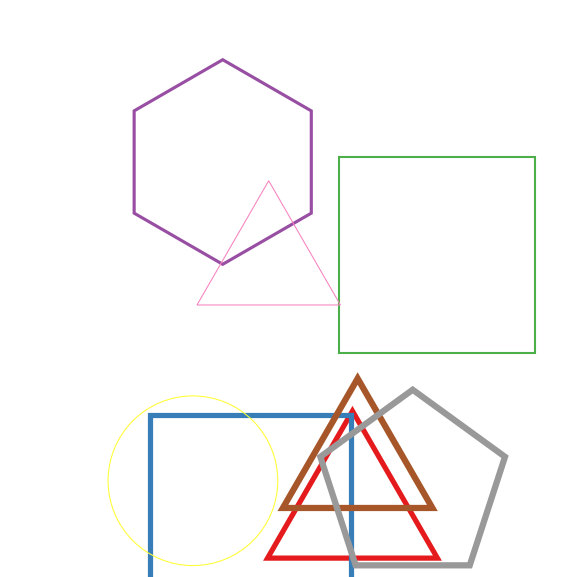[{"shape": "triangle", "thickness": 2.5, "radius": 0.85, "center": [0.61, 0.118]}, {"shape": "square", "thickness": 2.5, "radius": 0.87, "center": [0.433, 0.106]}, {"shape": "square", "thickness": 1, "radius": 0.85, "center": [0.756, 0.557]}, {"shape": "hexagon", "thickness": 1.5, "radius": 0.89, "center": [0.386, 0.719]}, {"shape": "circle", "thickness": 0.5, "radius": 0.73, "center": [0.334, 0.167]}, {"shape": "triangle", "thickness": 3, "radius": 0.75, "center": [0.619, 0.194]}, {"shape": "triangle", "thickness": 0.5, "radius": 0.72, "center": [0.465, 0.543]}, {"shape": "pentagon", "thickness": 3, "radius": 0.84, "center": [0.715, 0.156]}]